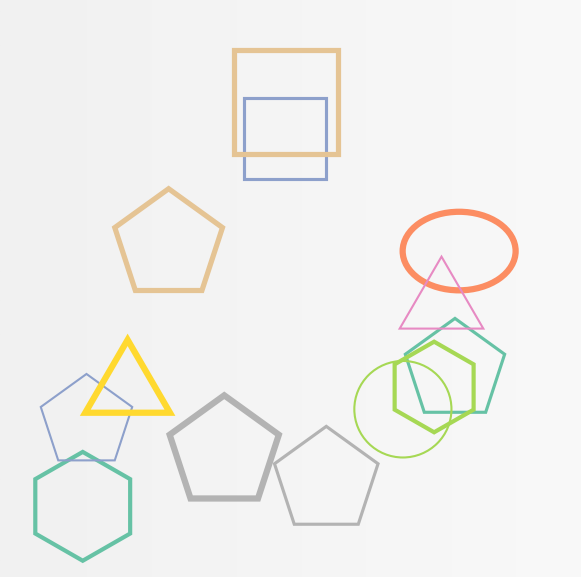[{"shape": "hexagon", "thickness": 2, "radius": 0.47, "center": [0.142, 0.122]}, {"shape": "pentagon", "thickness": 1.5, "radius": 0.45, "center": [0.783, 0.358]}, {"shape": "oval", "thickness": 3, "radius": 0.49, "center": [0.79, 0.564]}, {"shape": "pentagon", "thickness": 1, "radius": 0.41, "center": [0.149, 0.269]}, {"shape": "square", "thickness": 1.5, "radius": 0.35, "center": [0.491, 0.759]}, {"shape": "triangle", "thickness": 1, "radius": 0.42, "center": [0.76, 0.472]}, {"shape": "circle", "thickness": 1, "radius": 0.42, "center": [0.693, 0.291]}, {"shape": "hexagon", "thickness": 2, "radius": 0.39, "center": [0.747, 0.329]}, {"shape": "triangle", "thickness": 3, "radius": 0.42, "center": [0.22, 0.327]}, {"shape": "pentagon", "thickness": 2.5, "radius": 0.49, "center": [0.29, 0.575]}, {"shape": "square", "thickness": 2.5, "radius": 0.45, "center": [0.492, 0.822]}, {"shape": "pentagon", "thickness": 1.5, "radius": 0.47, "center": [0.561, 0.167]}, {"shape": "pentagon", "thickness": 3, "radius": 0.49, "center": [0.386, 0.216]}]